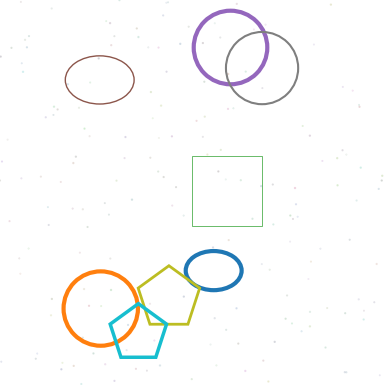[{"shape": "oval", "thickness": 3, "radius": 0.36, "center": [0.555, 0.297]}, {"shape": "circle", "thickness": 3, "radius": 0.48, "center": [0.262, 0.199]}, {"shape": "square", "thickness": 0.5, "radius": 0.46, "center": [0.59, 0.504]}, {"shape": "circle", "thickness": 3, "radius": 0.48, "center": [0.599, 0.877]}, {"shape": "oval", "thickness": 1, "radius": 0.45, "center": [0.259, 0.792]}, {"shape": "circle", "thickness": 1.5, "radius": 0.47, "center": [0.681, 0.823]}, {"shape": "pentagon", "thickness": 2, "radius": 0.42, "center": [0.439, 0.226]}, {"shape": "pentagon", "thickness": 2.5, "radius": 0.38, "center": [0.359, 0.134]}]